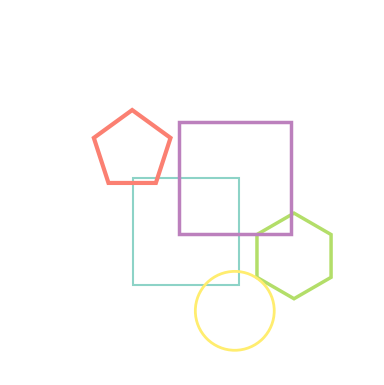[{"shape": "square", "thickness": 1.5, "radius": 0.69, "center": [0.484, 0.399]}, {"shape": "pentagon", "thickness": 3, "radius": 0.52, "center": [0.343, 0.609]}, {"shape": "hexagon", "thickness": 2.5, "radius": 0.56, "center": [0.764, 0.335]}, {"shape": "square", "thickness": 2.5, "radius": 0.73, "center": [0.61, 0.538]}, {"shape": "circle", "thickness": 2, "radius": 0.51, "center": [0.61, 0.193]}]